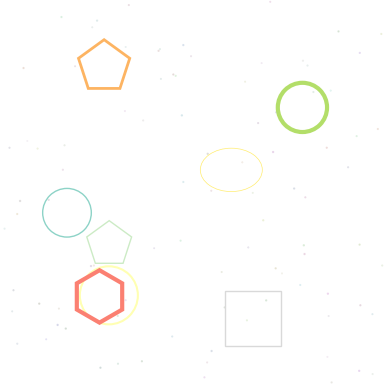[{"shape": "circle", "thickness": 1, "radius": 0.32, "center": [0.174, 0.447]}, {"shape": "circle", "thickness": 1.5, "radius": 0.38, "center": [0.283, 0.233]}, {"shape": "hexagon", "thickness": 3, "radius": 0.34, "center": [0.258, 0.23]}, {"shape": "pentagon", "thickness": 2, "radius": 0.35, "center": [0.27, 0.827]}, {"shape": "circle", "thickness": 3, "radius": 0.32, "center": [0.786, 0.721]}, {"shape": "square", "thickness": 1, "radius": 0.36, "center": [0.657, 0.173]}, {"shape": "pentagon", "thickness": 1, "radius": 0.31, "center": [0.284, 0.366]}, {"shape": "oval", "thickness": 0.5, "radius": 0.4, "center": [0.601, 0.559]}]